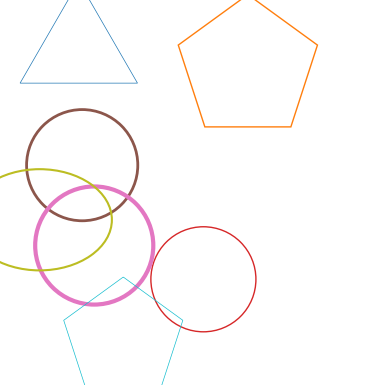[{"shape": "triangle", "thickness": 0.5, "radius": 0.88, "center": [0.205, 0.872]}, {"shape": "pentagon", "thickness": 1, "radius": 0.95, "center": [0.644, 0.824]}, {"shape": "circle", "thickness": 1, "radius": 0.68, "center": [0.528, 0.275]}, {"shape": "circle", "thickness": 2, "radius": 0.72, "center": [0.213, 0.571]}, {"shape": "circle", "thickness": 3, "radius": 0.77, "center": [0.245, 0.362]}, {"shape": "oval", "thickness": 1.5, "radius": 0.94, "center": [0.103, 0.429]}, {"shape": "pentagon", "thickness": 0.5, "radius": 0.81, "center": [0.32, 0.118]}]